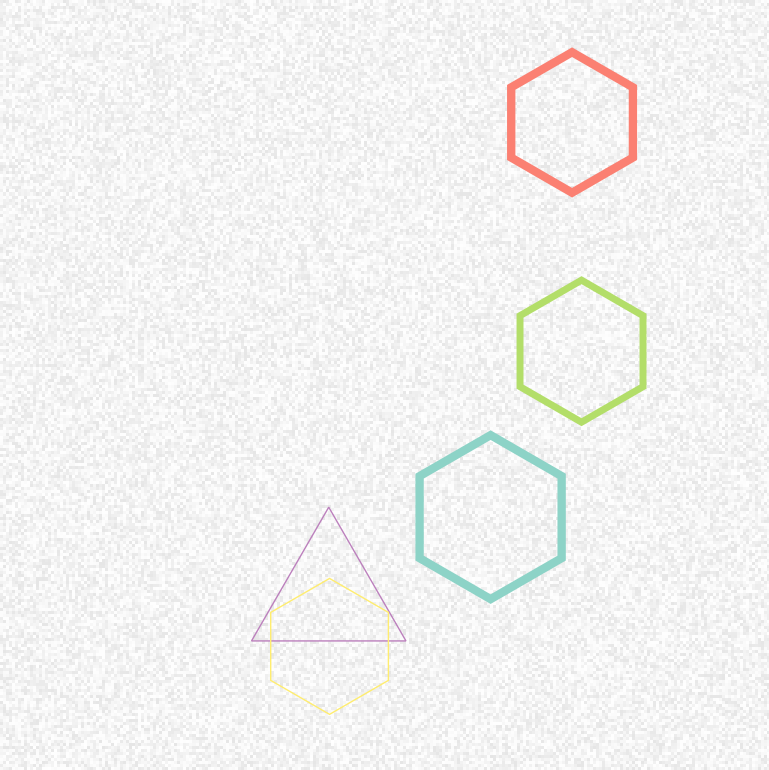[{"shape": "hexagon", "thickness": 3, "radius": 0.53, "center": [0.637, 0.328]}, {"shape": "hexagon", "thickness": 3, "radius": 0.46, "center": [0.743, 0.841]}, {"shape": "hexagon", "thickness": 2.5, "radius": 0.46, "center": [0.755, 0.544]}, {"shape": "triangle", "thickness": 0.5, "radius": 0.58, "center": [0.427, 0.226]}, {"shape": "hexagon", "thickness": 0.5, "radius": 0.44, "center": [0.428, 0.161]}]